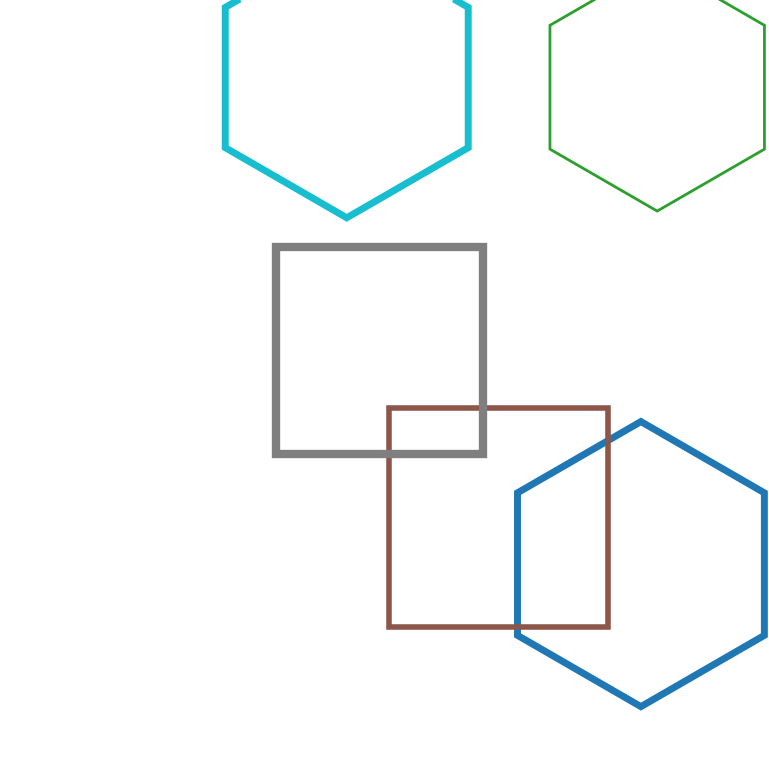[{"shape": "hexagon", "thickness": 2.5, "radius": 0.93, "center": [0.832, 0.267]}, {"shape": "hexagon", "thickness": 1, "radius": 0.8, "center": [0.853, 0.887]}, {"shape": "square", "thickness": 2, "radius": 0.71, "center": [0.647, 0.328]}, {"shape": "square", "thickness": 3, "radius": 0.67, "center": [0.493, 0.545]}, {"shape": "hexagon", "thickness": 2.5, "radius": 0.91, "center": [0.45, 0.899]}]